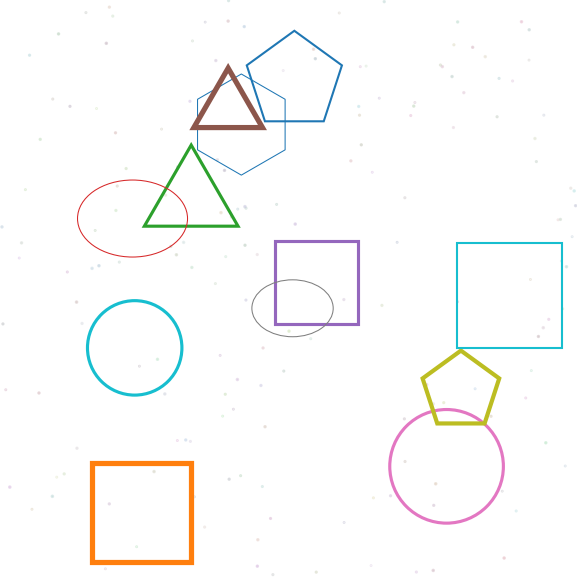[{"shape": "pentagon", "thickness": 1, "radius": 0.43, "center": [0.51, 0.859]}, {"shape": "hexagon", "thickness": 0.5, "radius": 0.44, "center": [0.418, 0.783]}, {"shape": "square", "thickness": 2.5, "radius": 0.43, "center": [0.245, 0.112]}, {"shape": "triangle", "thickness": 1.5, "radius": 0.47, "center": [0.331, 0.654]}, {"shape": "oval", "thickness": 0.5, "radius": 0.48, "center": [0.229, 0.621]}, {"shape": "square", "thickness": 1.5, "radius": 0.36, "center": [0.547, 0.511]}, {"shape": "triangle", "thickness": 2.5, "radius": 0.34, "center": [0.395, 0.813]}, {"shape": "circle", "thickness": 1.5, "radius": 0.49, "center": [0.773, 0.192]}, {"shape": "oval", "thickness": 0.5, "radius": 0.35, "center": [0.507, 0.465]}, {"shape": "pentagon", "thickness": 2, "radius": 0.35, "center": [0.798, 0.322]}, {"shape": "circle", "thickness": 1.5, "radius": 0.41, "center": [0.233, 0.397]}, {"shape": "square", "thickness": 1, "radius": 0.46, "center": [0.882, 0.488]}]